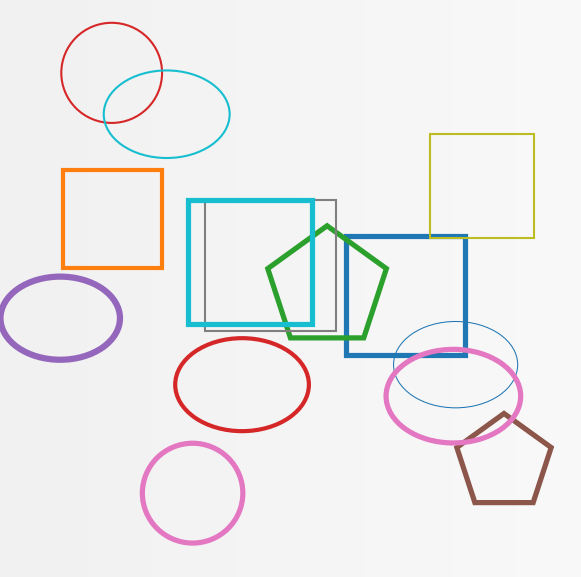[{"shape": "square", "thickness": 2.5, "radius": 0.51, "center": [0.697, 0.487]}, {"shape": "oval", "thickness": 0.5, "radius": 0.53, "center": [0.784, 0.368]}, {"shape": "square", "thickness": 2, "radius": 0.43, "center": [0.193, 0.619]}, {"shape": "pentagon", "thickness": 2.5, "radius": 0.54, "center": [0.563, 0.501]}, {"shape": "circle", "thickness": 1, "radius": 0.43, "center": [0.192, 0.873]}, {"shape": "oval", "thickness": 2, "radius": 0.58, "center": [0.416, 0.333]}, {"shape": "oval", "thickness": 3, "radius": 0.51, "center": [0.104, 0.448]}, {"shape": "pentagon", "thickness": 2.5, "radius": 0.43, "center": [0.867, 0.198]}, {"shape": "oval", "thickness": 2.5, "radius": 0.58, "center": [0.78, 0.313]}, {"shape": "circle", "thickness": 2.5, "radius": 0.43, "center": [0.331, 0.145]}, {"shape": "square", "thickness": 1, "radius": 0.57, "center": [0.465, 0.539]}, {"shape": "square", "thickness": 1, "radius": 0.45, "center": [0.829, 0.677]}, {"shape": "oval", "thickness": 1, "radius": 0.54, "center": [0.287, 0.801]}, {"shape": "square", "thickness": 2.5, "radius": 0.54, "center": [0.43, 0.546]}]